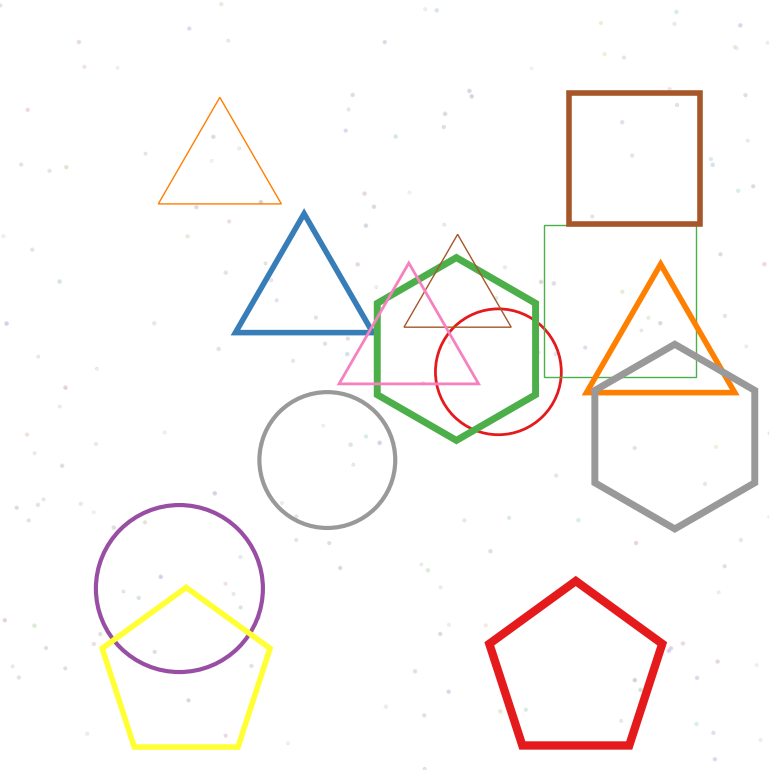[{"shape": "pentagon", "thickness": 3, "radius": 0.59, "center": [0.748, 0.127]}, {"shape": "circle", "thickness": 1, "radius": 0.41, "center": [0.647, 0.517]}, {"shape": "triangle", "thickness": 2, "radius": 0.51, "center": [0.395, 0.62]}, {"shape": "square", "thickness": 0.5, "radius": 0.49, "center": [0.805, 0.609]}, {"shape": "hexagon", "thickness": 2.5, "radius": 0.59, "center": [0.593, 0.547]}, {"shape": "circle", "thickness": 1.5, "radius": 0.54, "center": [0.233, 0.236]}, {"shape": "triangle", "thickness": 0.5, "radius": 0.46, "center": [0.285, 0.781]}, {"shape": "triangle", "thickness": 2, "radius": 0.56, "center": [0.858, 0.546]}, {"shape": "pentagon", "thickness": 2, "radius": 0.57, "center": [0.242, 0.123]}, {"shape": "square", "thickness": 2, "radius": 0.43, "center": [0.824, 0.794]}, {"shape": "triangle", "thickness": 0.5, "radius": 0.4, "center": [0.594, 0.615]}, {"shape": "triangle", "thickness": 1, "radius": 0.52, "center": [0.531, 0.554]}, {"shape": "circle", "thickness": 1.5, "radius": 0.44, "center": [0.425, 0.403]}, {"shape": "hexagon", "thickness": 2.5, "radius": 0.6, "center": [0.876, 0.433]}]